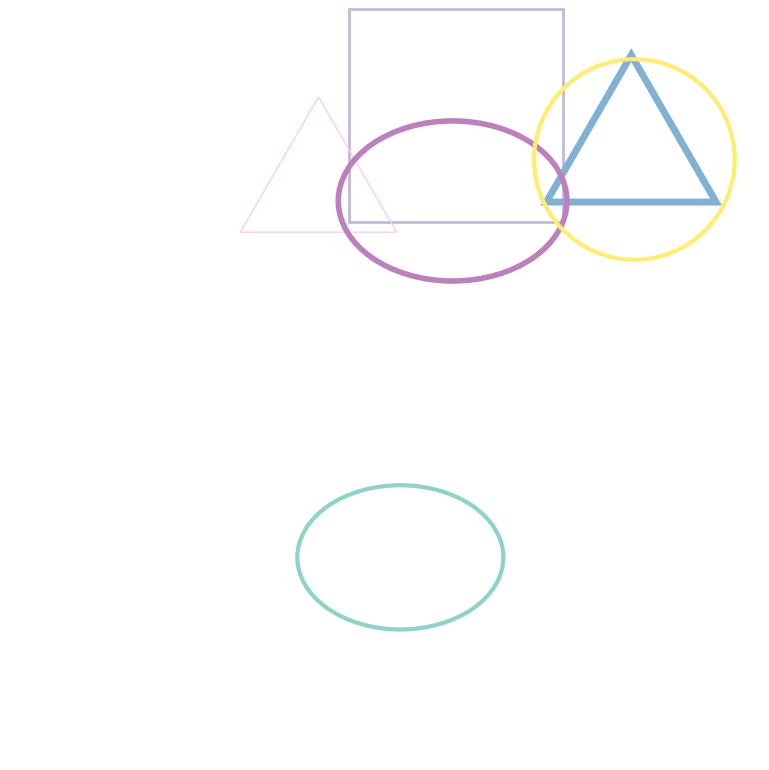[{"shape": "oval", "thickness": 1.5, "radius": 0.67, "center": [0.52, 0.276]}, {"shape": "square", "thickness": 1, "radius": 0.69, "center": [0.592, 0.85]}, {"shape": "triangle", "thickness": 2.5, "radius": 0.64, "center": [0.82, 0.801]}, {"shape": "triangle", "thickness": 0.5, "radius": 0.59, "center": [0.414, 0.757]}, {"shape": "oval", "thickness": 2, "radius": 0.74, "center": [0.588, 0.739]}, {"shape": "circle", "thickness": 1.5, "radius": 0.65, "center": [0.824, 0.793]}]